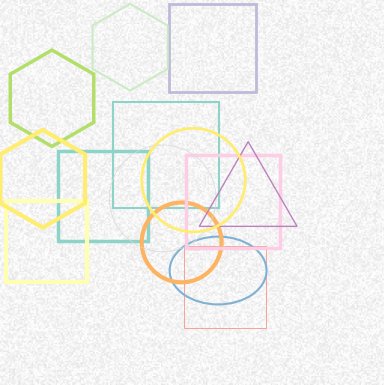[{"shape": "square", "thickness": 2.5, "radius": 0.58, "center": [0.268, 0.492]}, {"shape": "square", "thickness": 1.5, "radius": 0.69, "center": [0.432, 0.597]}, {"shape": "square", "thickness": 3, "radius": 0.53, "center": [0.121, 0.373]}, {"shape": "square", "thickness": 2, "radius": 0.57, "center": [0.553, 0.875]}, {"shape": "square", "thickness": 0.5, "radius": 0.53, "center": [0.585, 0.255]}, {"shape": "oval", "thickness": 1.5, "radius": 0.63, "center": [0.566, 0.297]}, {"shape": "circle", "thickness": 3, "radius": 0.52, "center": [0.472, 0.37]}, {"shape": "hexagon", "thickness": 2.5, "radius": 0.63, "center": [0.135, 0.745]}, {"shape": "square", "thickness": 2.5, "radius": 0.61, "center": [0.605, 0.477]}, {"shape": "circle", "thickness": 0.5, "radius": 0.69, "center": [0.423, 0.485]}, {"shape": "triangle", "thickness": 1, "radius": 0.73, "center": [0.645, 0.485]}, {"shape": "hexagon", "thickness": 1.5, "radius": 0.56, "center": [0.338, 0.877]}, {"shape": "hexagon", "thickness": 3, "radius": 0.63, "center": [0.111, 0.536]}, {"shape": "circle", "thickness": 2, "radius": 0.67, "center": [0.503, 0.532]}]